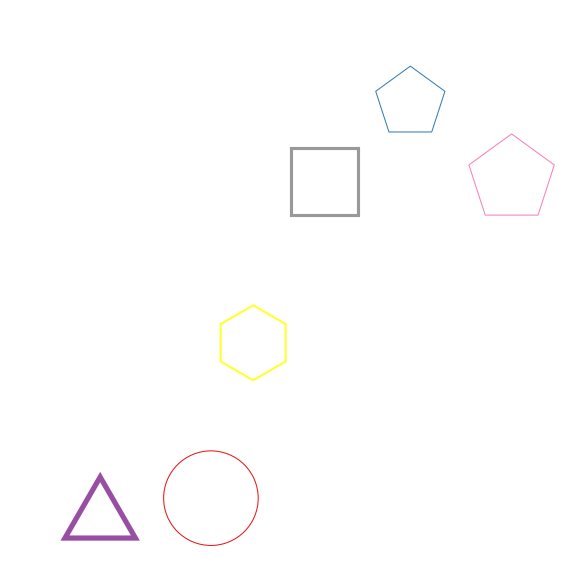[{"shape": "circle", "thickness": 0.5, "radius": 0.41, "center": [0.365, 0.137]}, {"shape": "pentagon", "thickness": 0.5, "radius": 0.32, "center": [0.711, 0.822]}, {"shape": "triangle", "thickness": 2.5, "radius": 0.35, "center": [0.173, 0.103]}, {"shape": "hexagon", "thickness": 1, "radius": 0.32, "center": [0.438, 0.406]}, {"shape": "pentagon", "thickness": 0.5, "radius": 0.39, "center": [0.886, 0.69]}, {"shape": "square", "thickness": 1.5, "radius": 0.29, "center": [0.562, 0.685]}]